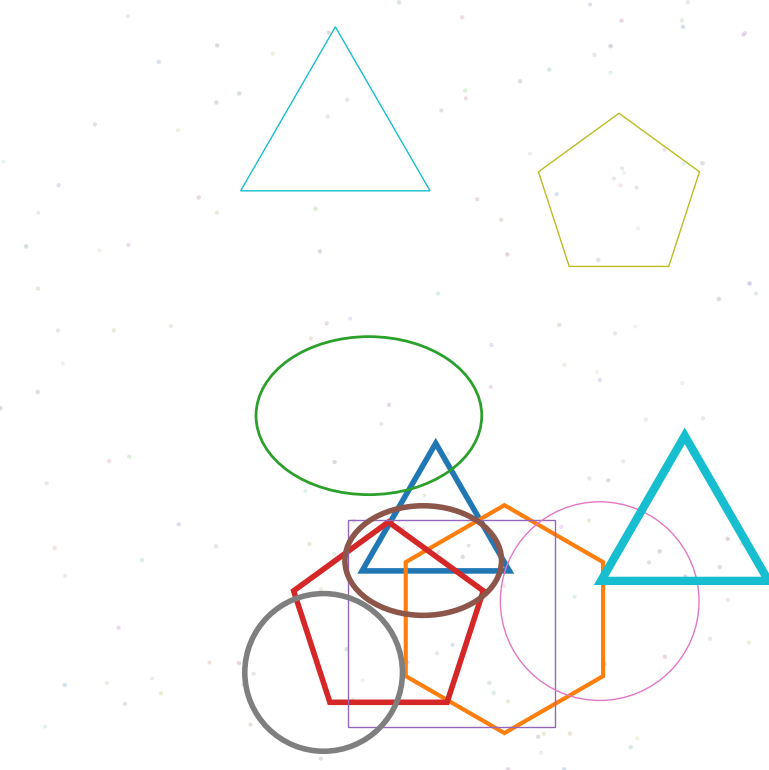[{"shape": "triangle", "thickness": 2, "radius": 0.55, "center": [0.566, 0.314]}, {"shape": "hexagon", "thickness": 1.5, "radius": 0.74, "center": [0.655, 0.196]}, {"shape": "oval", "thickness": 1, "radius": 0.73, "center": [0.479, 0.46]}, {"shape": "pentagon", "thickness": 2, "radius": 0.65, "center": [0.505, 0.193]}, {"shape": "square", "thickness": 0.5, "radius": 0.67, "center": [0.587, 0.19]}, {"shape": "oval", "thickness": 2, "radius": 0.51, "center": [0.55, 0.272]}, {"shape": "circle", "thickness": 0.5, "radius": 0.64, "center": [0.779, 0.219]}, {"shape": "circle", "thickness": 2, "radius": 0.51, "center": [0.42, 0.127]}, {"shape": "pentagon", "thickness": 0.5, "radius": 0.55, "center": [0.804, 0.743]}, {"shape": "triangle", "thickness": 3, "radius": 0.63, "center": [0.889, 0.308]}, {"shape": "triangle", "thickness": 0.5, "radius": 0.71, "center": [0.436, 0.823]}]